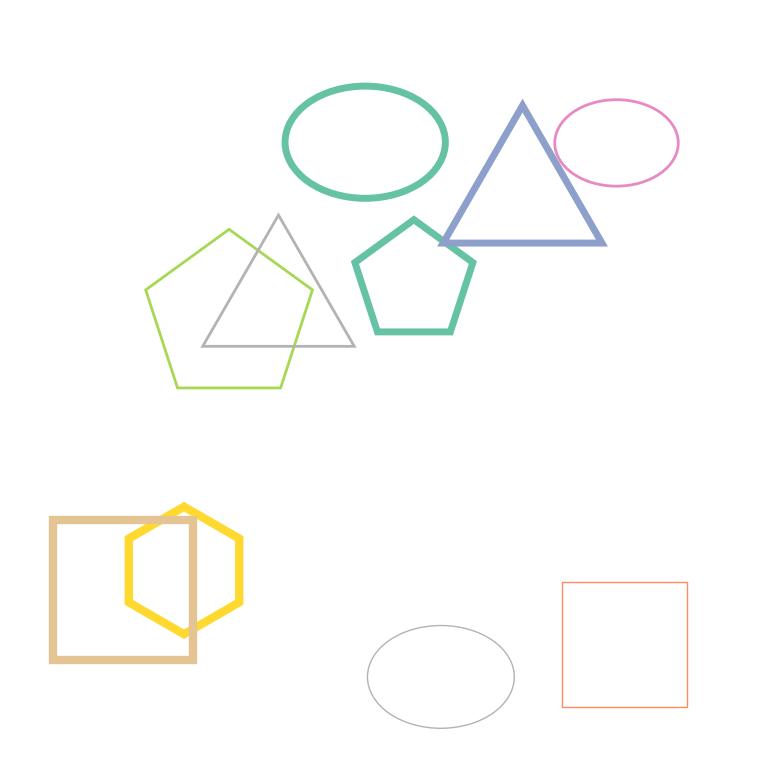[{"shape": "pentagon", "thickness": 2.5, "radius": 0.4, "center": [0.538, 0.634]}, {"shape": "oval", "thickness": 2.5, "radius": 0.52, "center": [0.474, 0.815]}, {"shape": "square", "thickness": 0.5, "radius": 0.41, "center": [0.811, 0.163]}, {"shape": "triangle", "thickness": 2.5, "radius": 0.6, "center": [0.679, 0.744]}, {"shape": "oval", "thickness": 1, "radius": 0.4, "center": [0.801, 0.814]}, {"shape": "pentagon", "thickness": 1, "radius": 0.57, "center": [0.298, 0.588]}, {"shape": "hexagon", "thickness": 3, "radius": 0.41, "center": [0.239, 0.259]}, {"shape": "square", "thickness": 3, "radius": 0.45, "center": [0.16, 0.234]}, {"shape": "triangle", "thickness": 1, "radius": 0.57, "center": [0.362, 0.607]}, {"shape": "oval", "thickness": 0.5, "radius": 0.48, "center": [0.573, 0.121]}]